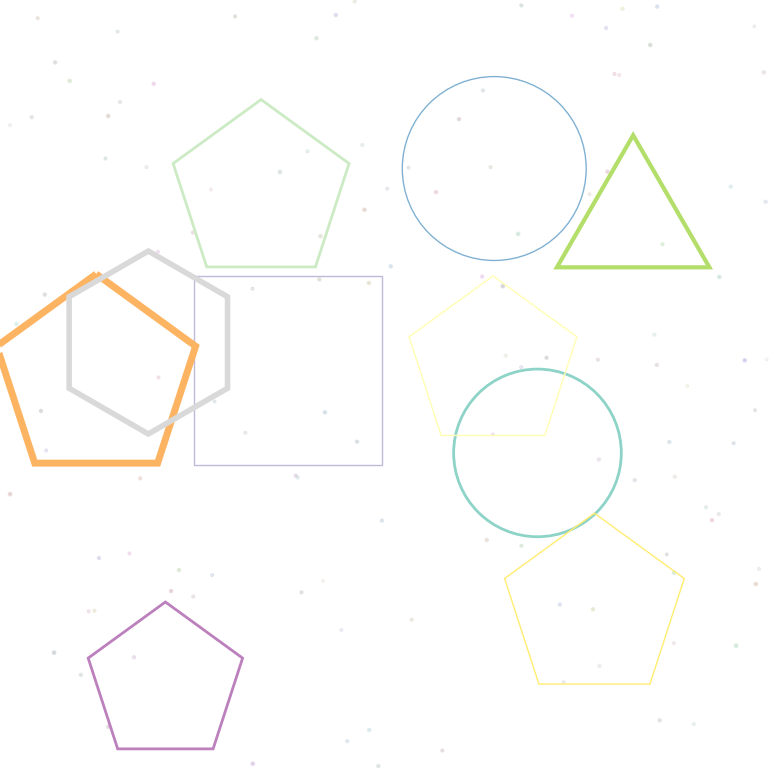[{"shape": "circle", "thickness": 1, "radius": 0.54, "center": [0.698, 0.412]}, {"shape": "pentagon", "thickness": 0.5, "radius": 0.57, "center": [0.64, 0.527]}, {"shape": "square", "thickness": 0.5, "radius": 0.61, "center": [0.374, 0.519]}, {"shape": "circle", "thickness": 0.5, "radius": 0.6, "center": [0.642, 0.781]}, {"shape": "pentagon", "thickness": 2.5, "radius": 0.68, "center": [0.125, 0.508]}, {"shape": "triangle", "thickness": 1.5, "radius": 0.57, "center": [0.822, 0.71]}, {"shape": "hexagon", "thickness": 2, "radius": 0.59, "center": [0.193, 0.555]}, {"shape": "pentagon", "thickness": 1, "radius": 0.53, "center": [0.215, 0.113]}, {"shape": "pentagon", "thickness": 1, "radius": 0.6, "center": [0.339, 0.751]}, {"shape": "pentagon", "thickness": 0.5, "radius": 0.61, "center": [0.772, 0.211]}]